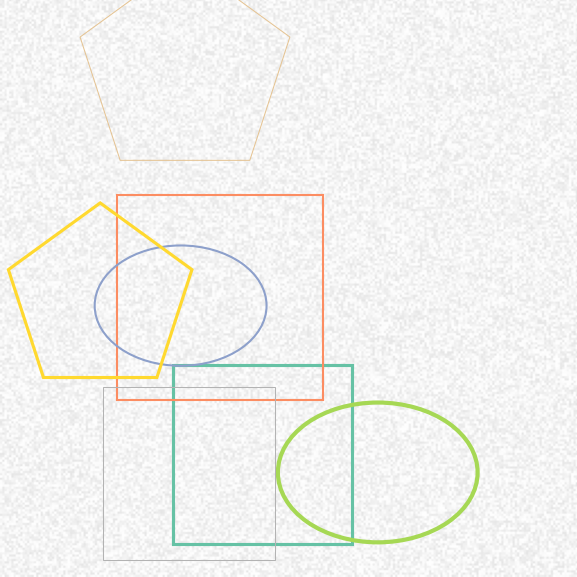[{"shape": "square", "thickness": 1.5, "radius": 0.77, "center": [0.455, 0.212]}, {"shape": "square", "thickness": 1, "radius": 0.89, "center": [0.381, 0.484]}, {"shape": "oval", "thickness": 1, "radius": 0.74, "center": [0.313, 0.47]}, {"shape": "oval", "thickness": 2, "radius": 0.86, "center": [0.654, 0.181]}, {"shape": "pentagon", "thickness": 1.5, "radius": 0.84, "center": [0.173, 0.481]}, {"shape": "pentagon", "thickness": 0.5, "radius": 0.95, "center": [0.32, 0.876]}, {"shape": "square", "thickness": 0.5, "radius": 0.75, "center": [0.327, 0.179]}]